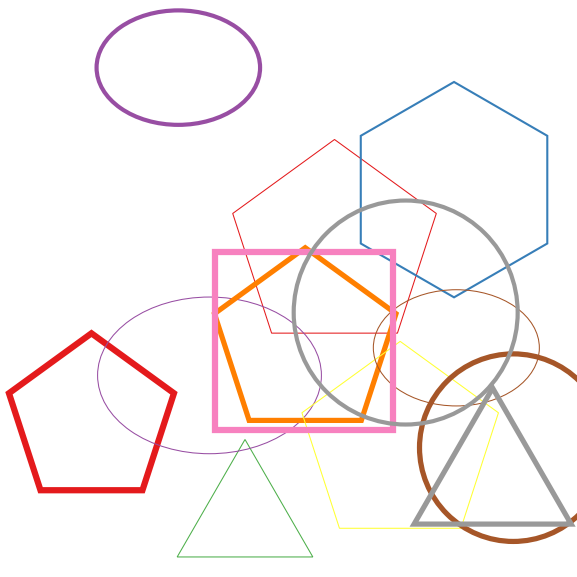[{"shape": "pentagon", "thickness": 0.5, "radius": 0.93, "center": [0.579, 0.572]}, {"shape": "pentagon", "thickness": 3, "radius": 0.75, "center": [0.158, 0.272]}, {"shape": "hexagon", "thickness": 1, "radius": 0.93, "center": [0.786, 0.671]}, {"shape": "triangle", "thickness": 0.5, "radius": 0.68, "center": [0.424, 0.103]}, {"shape": "oval", "thickness": 0.5, "radius": 0.97, "center": [0.363, 0.349]}, {"shape": "oval", "thickness": 2, "radius": 0.71, "center": [0.309, 0.882]}, {"shape": "pentagon", "thickness": 2.5, "radius": 0.83, "center": [0.529, 0.405]}, {"shape": "pentagon", "thickness": 0.5, "radius": 0.89, "center": [0.693, 0.229]}, {"shape": "circle", "thickness": 2.5, "radius": 0.81, "center": [0.889, 0.224]}, {"shape": "oval", "thickness": 0.5, "radius": 0.72, "center": [0.79, 0.397]}, {"shape": "square", "thickness": 3, "radius": 0.77, "center": [0.526, 0.408]}, {"shape": "circle", "thickness": 2, "radius": 0.97, "center": [0.702, 0.458]}, {"shape": "triangle", "thickness": 2.5, "radius": 0.79, "center": [0.853, 0.17]}]